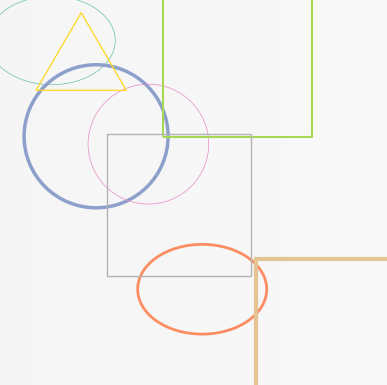[{"shape": "oval", "thickness": 0.5, "radius": 0.82, "center": [0.133, 0.895]}, {"shape": "oval", "thickness": 2, "radius": 0.83, "center": [0.522, 0.249]}, {"shape": "circle", "thickness": 2.5, "radius": 0.93, "center": [0.248, 0.646]}, {"shape": "circle", "thickness": 0.5, "radius": 0.78, "center": [0.383, 0.626]}, {"shape": "square", "thickness": 1.5, "radius": 0.96, "center": [0.613, 0.837]}, {"shape": "triangle", "thickness": 1, "radius": 0.67, "center": [0.21, 0.833]}, {"shape": "square", "thickness": 3, "radius": 0.93, "center": [0.847, 0.142]}, {"shape": "square", "thickness": 1, "radius": 0.93, "center": [0.461, 0.467]}]